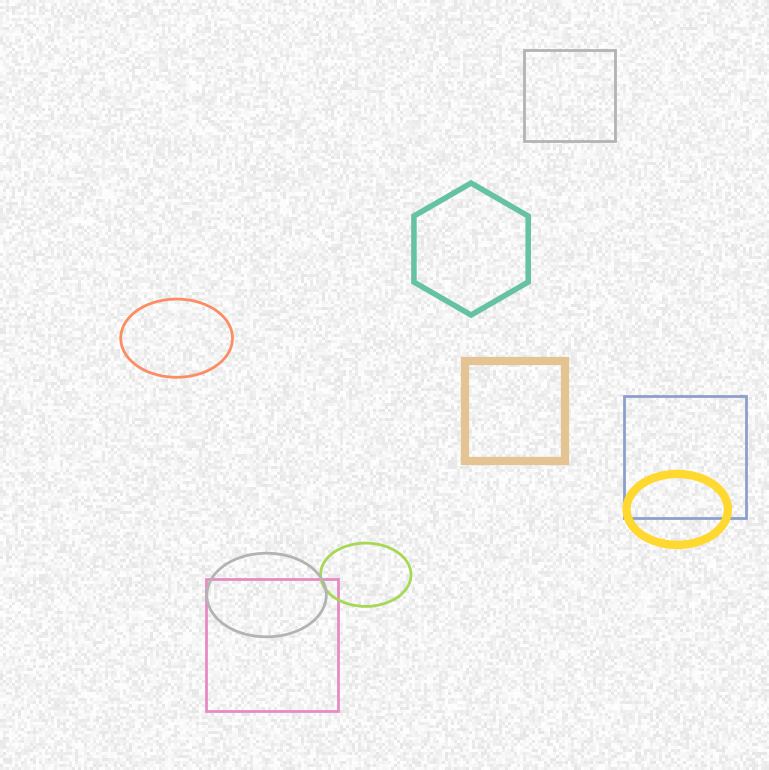[{"shape": "hexagon", "thickness": 2, "radius": 0.43, "center": [0.612, 0.677]}, {"shape": "oval", "thickness": 1, "radius": 0.36, "center": [0.229, 0.561]}, {"shape": "square", "thickness": 1, "radius": 0.4, "center": [0.89, 0.407]}, {"shape": "square", "thickness": 1, "radius": 0.43, "center": [0.353, 0.163]}, {"shape": "oval", "thickness": 1, "radius": 0.29, "center": [0.475, 0.254]}, {"shape": "oval", "thickness": 3, "radius": 0.33, "center": [0.88, 0.338]}, {"shape": "square", "thickness": 3, "radius": 0.32, "center": [0.669, 0.466]}, {"shape": "square", "thickness": 1, "radius": 0.29, "center": [0.739, 0.876]}, {"shape": "oval", "thickness": 1, "radius": 0.39, "center": [0.346, 0.227]}]